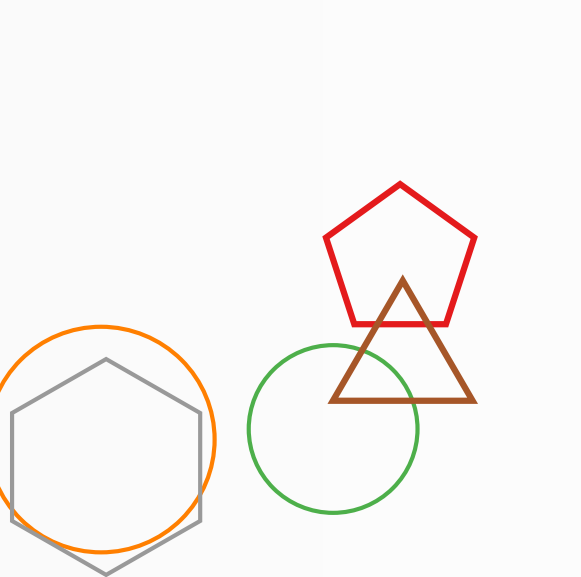[{"shape": "pentagon", "thickness": 3, "radius": 0.67, "center": [0.688, 0.546]}, {"shape": "circle", "thickness": 2, "radius": 0.73, "center": [0.573, 0.256]}, {"shape": "circle", "thickness": 2, "radius": 0.98, "center": [0.174, 0.238]}, {"shape": "triangle", "thickness": 3, "radius": 0.69, "center": [0.693, 0.375]}, {"shape": "hexagon", "thickness": 2, "radius": 0.93, "center": [0.183, 0.19]}]